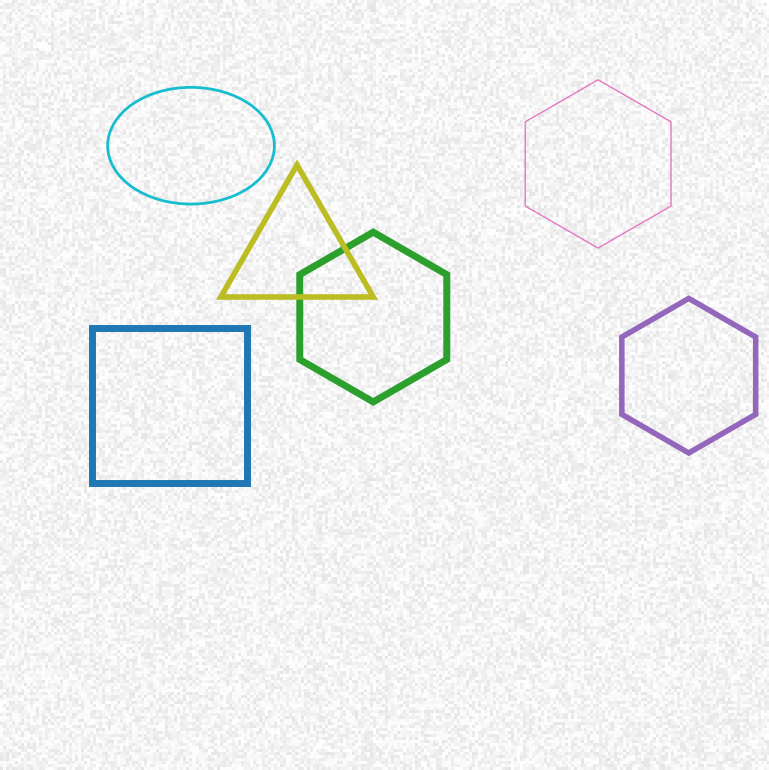[{"shape": "square", "thickness": 2.5, "radius": 0.5, "center": [0.22, 0.473]}, {"shape": "hexagon", "thickness": 2.5, "radius": 0.55, "center": [0.485, 0.588]}, {"shape": "hexagon", "thickness": 2, "radius": 0.5, "center": [0.894, 0.512]}, {"shape": "hexagon", "thickness": 0.5, "radius": 0.55, "center": [0.777, 0.787]}, {"shape": "triangle", "thickness": 2, "radius": 0.57, "center": [0.386, 0.671]}, {"shape": "oval", "thickness": 1, "radius": 0.54, "center": [0.248, 0.811]}]